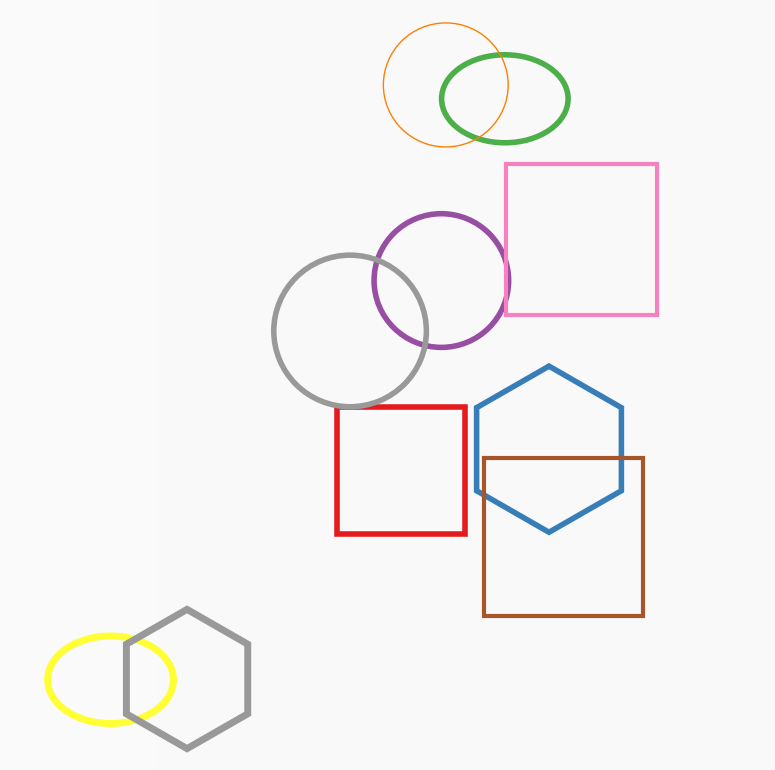[{"shape": "square", "thickness": 2, "radius": 0.41, "center": [0.518, 0.389]}, {"shape": "hexagon", "thickness": 2, "radius": 0.54, "center": [0.708, 0.417]}, {"shape": "oval", "thickness": 2, "radius": 0.41, "center": [0.651, 0.872]}, {"shape": "circle", "thickness": 2, "radius": 0.43, "center": [0.569, 0.636]}, {"shape": "circle", "thickness": 0.5, "radius": 0.4, "center": [0.575, 0.89]}, {"shape": "oval", "thickness": 2.5, "radius": 0.41, "center": [0.143, 0.117]}, {"shape": "square", "thickness": 1.5, "radius": 0.51, "center": [0.727, 0.302]}, {"shape": "square", "thickness": 1.5, "radius": 0.49, "center": [0.751, 0.689]}, {"shape": "circle", "thickness": 2, "radius": 0.49, "center": [0.452, 0.57]}, {"shape": "hexagon", "thickness": 2.5, "radius": 0.45, "center": [0.241, 0.118]}]